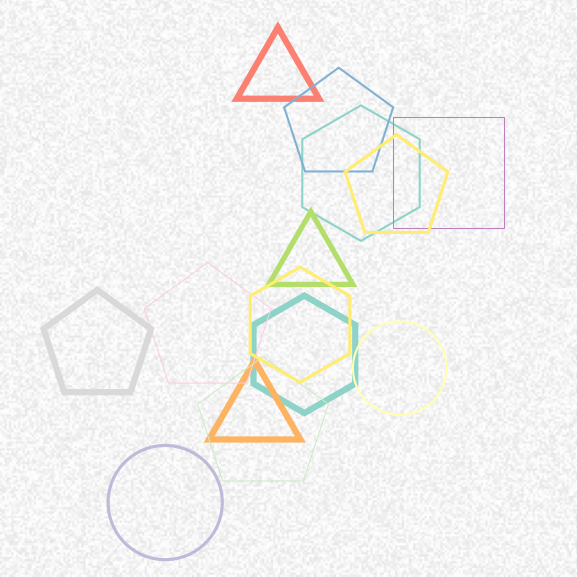[{"shape": "hexagon", "thickness": 3, "radius": 0.51, "center": [0.527, 0.386]}, {"shape": "hexagon", "thickness": 1, "radius": 0.59, "center": [0.625, 0.699]}, {"shape": "circle", "thickness": 1, "radius": 0.41, "center": [0.692, 0.362]}, {"shape": "circle", "thickness": 1.5, "radius": 0.49, "center": [0.286, 0.129]}, {"shape": "triangle", "thickness": 3, "radius": 0.41, "center": [0.481, 0.869]}, {"shape": "pentagon", "thickness": 1, "radius": 0.5, "center": [0.586, 0.783]}, {"shape": "triangle", "thickness": 3, "radius": 0.46, "center": [0.441, 0.284]}, {"shape": "triangle", "thickness": 2.5, "radius": 0.42, "center": [0.538, 0.549]}, {"shape": "pentagon", "thickness": 0.5, "radius": 0.58, "center": [0.36, 0.429]}, {"shape": "pentagon", "thickness": 3, "radius": 0.49, "center": [0.169, 0.399]}, {"shape": "square", "thickness": 0.5, "radius": 0.48, "center": [0.776, 0.7]}, {"shape": "pentagon", "thickness": 0.5, "radius": 0.6, "center": [0.455, 0.262]}, {"shape": "hexagon", "thickness": 1.5, "radius": 0.5, "center": [0.52, 0.437]}, {"shape": "pentagon", "thickness": 1.5, "radius": 0.47, "center": [0.687, 0.672]}]